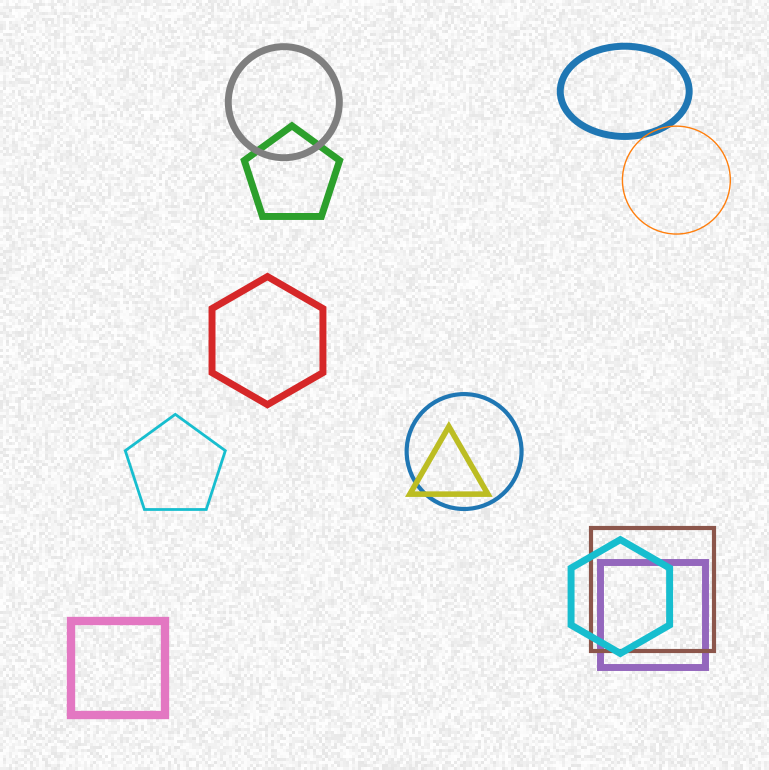[{"shape": "circle", "thickness": 1.5, "radius": 0.37, "center": [0.603, 0.414]}, {"shape": "oval", "thickness": 2.5, "radius": 0.42, "center": [0.811, 0.881]}, {"shape": "circle", "thickness": 0.5, "radius": 0.35, "center": [0.878, 0.766]}, {"shape": "pentagon", "thickness": 2.5, "radius": 0.33, "center": [0.379, 0.772]}, {"shape": "hexagon", "thickness": 2.5, "radius": 0.42, "center": [0.347, 0.558]}, {"shape": "square", "thickness": 2.5, "radius": 0.34, "center": [0.848, 0.202]}, {"shape": "square", "thickness": 1.5, "radius": 0.4, "center": [0.848, 0.234]}, {"shape": "square", "thickness": 3, "radius": 0.31, "center": [0.153, 0.132]}, {"shape": "circle", "thickness": 2.5, "radius": 0.36, "center": [0.369, 0.867]}, {"shape": "triangle", "thickness": 2, "radius": 0.29, "center": [0.583, 0.388]}, {"shape": "hexagon", "thickness": 2.5, "radius": 0.37, "center": [0.806, 0.225]}, {"shape": "pentagon", "thickness": 1, "radius": 0.34, "center": [0.228, 0.394]}]